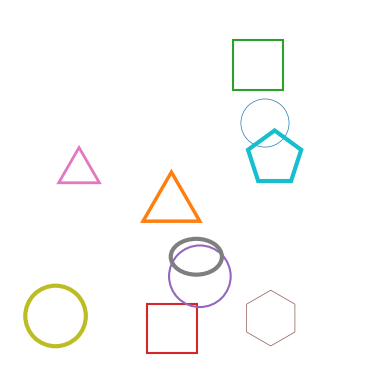[{"shape": "circle", "thickness": 0.5, "radius": 0.31, "center": [0.688, 0.68]}, {"shape": "triangle", "thickness": 2.5, "radius": 0.42, "center": [0.445, 0.468]}, {"shape": "square", "thickness": 1.5, "radius": 0.32, "center": [0.669, 0.831]}, {"shape": "square", "thickness": 1.5, "radius": 0.32, "center": [0.446, 0.147]}, {"shape": "circle", "thickness": 1.5, "radius": 0.4, "center": [0.519, 0.282]}, {"shape": "hexagon", "thickness": 0.5, "radius": 0.36, "center": [0.703, 0.174]}, {"shape": "triangle", "thickness": 2, "radius": 0.3, "center": [0.205, 0.556]}, {"shape": "oval", "thickness": 3, "radius": 0.33, "center": [0.51, 0.333]}, {"shape": "circle", "thickness": 3, "radius": 0.39, "center": [0.144, 0.179]}, {"shape": "pentagon", "thickness": 3, "radius": 0.36, "center": [0.713, 0.588]}]